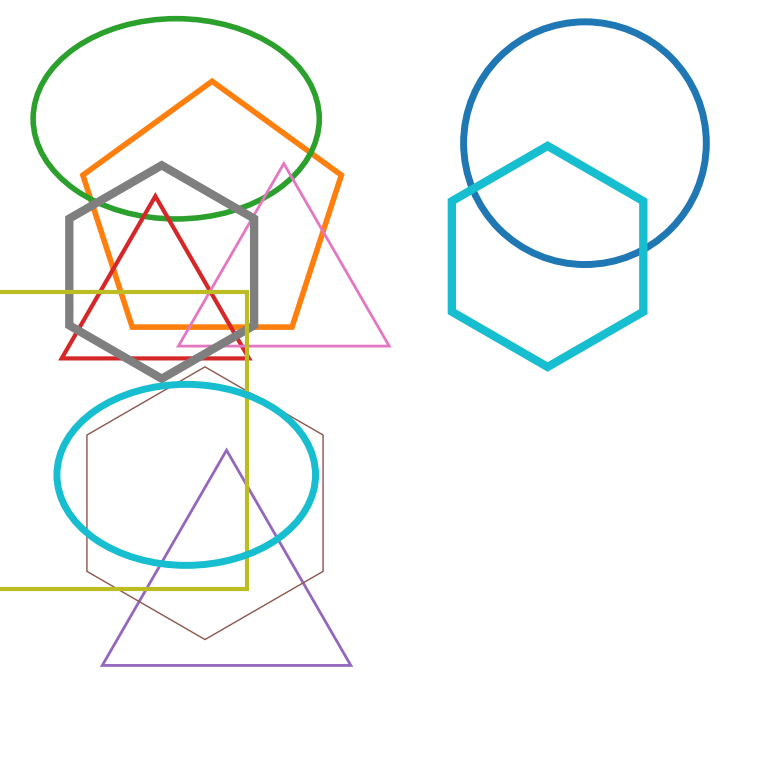[{"shape": "circle", "thickness": 2.5, "radius": 0.79, "center": [0.76, 0.814]}, {"shape": "pentagon", "thickness": 2, "radius": 0.88, "center": [0.275, 0.718]}, {"shape": "oval", "thickness": 2, "radius": 0.93, "center": [0.229, 0.846]}, {"shape": "triangle", "thickness": 1.5, "radius": 0.7, "center": [0.202, 0.605]}, {"shape": "triangle", "thickness": 1, "radius": 0.93, "center": [0.294, 0.229]}, {"shape": "hexagon", "thickness": 0.5, "radius": 0.89, "center": [0.266, 0.346]}, {"shape": "triangle", "thickness": 1, "radius": 0.79, "center": [0.369, 0.63]}, {"shape": "hexagon", "thickness": 3, "radius": 0.69, "center": [0.21, 0.647]}, {"shape": "square", "thickness": 1.5, "radius": 0.97, "center": [0.128, 0.428]}, {"shape": "oval", "thickness": 2.5, "radius": 0.84, "center": [0.242, 0.383]}, {"shape": "hexagon", "thickness": 3, "radius": 0.72, "center": [0.711, 0.667]}]